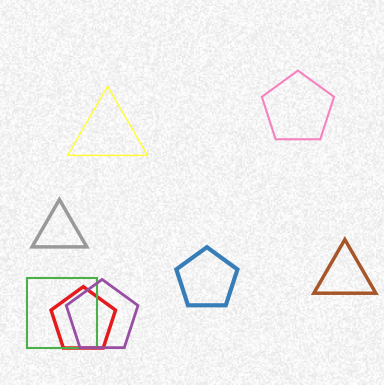[{"shape": "pentagon", "thickness": 2.5, "radius": 0.44, "center": [0.216, 0.167]}, {"shape": "pentagon", "thickness": 3, "radius": 0.42, "center": [0.537, 0.275]}, {"shape": "square", "thickness": 1.5, "radius": 0.46, "center": [0.162, 0.188]}, {"shape": "pentagon", "thickness": 2, "radius": 0.49, "center": [0.265, 0.176]}, {"shape": "triangle", "thickness": 1, "radius": 0.6, "center": [0.28, 0.656]}, {"shape": "triangle", "thickness": 2.5, "radius": 0.46, "center": [0.896, 0.285]}, {"shape": "pentagon", "thickness": 1.5, "radius": 0.49, "center": [0.774, 0.718]}, {"shape": "triangle", "thickness": 2.5, "radius": 0.41, "center": [0.154, 0.4]}]